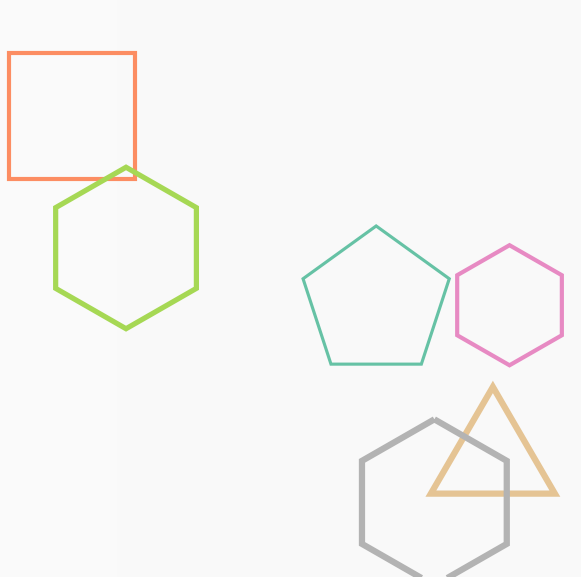[{"shape": "pentagon", "thickness": 1.5, "radius": 0.66, "center": [0.647, 0.476]}, {"shape": "square", "thickness": 2, "radius": 0.54, "center": [0.124, 0.798]}, {"shape": "hexagon", "thickness": 2, "radius": 0.52, "center": [0.877, 0.471]}, {"shape": "hexagon", "thickness": 2.5, "radius": 0.7, "center": [0.217, 0.57]}, {"shape": "triangle", "thickness": 3, "radius": 0.62, "center": [0.848, 0.206]}, {"shape": "hexagon", "thickness": 3, "radius": 0.72, "center": [0.747, 0.129]}]